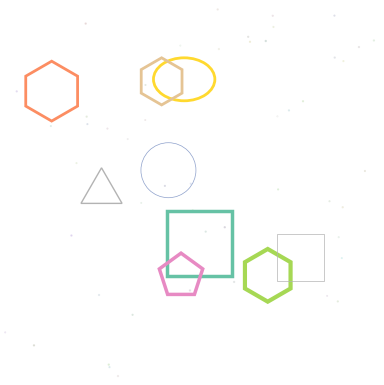[{"shape": "square", "thickness": 2.5, "radius": 0.42, "center": [0.518, 0.368]}, {"shape": "hexagon", "thickness": 2, "radius": 0.39, "center": [0.134, 0.763]}, {"shape": "circle", "thickness": 0.5, "radius": 0.36, "center": [0.437, 0.558]}, {"shape": "pentagon", "thickness": 2.5, "radius": 0.3, "center": [0.47, 0.283]}, {"shape": "hexagon", "thickness": 3, "radius": 0.34, "center": [0.695, 0.285]}, {"shape": "oval", "thickness": 2, "radius": 0.4, "center": [0.478, 0.794]}, {"shape": "hexagon", "thickness": 2, "radius": 0.31, "center": [0.42, 0.789]}, {"shape": "triangle", "thickness": 1, "radius": 0.31, "center": [0.264, 0.503]}, {"shape": "square", "thickness": 0.5, "radius": 0.31, "center": [0.781, 0.331]}]